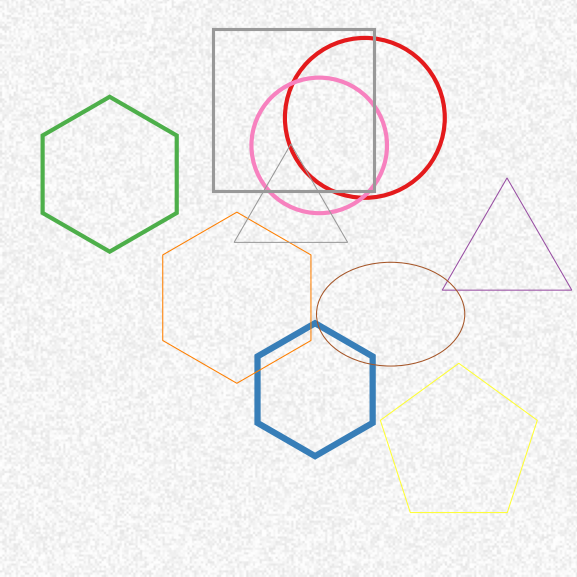[{"shape": "circle", "thickness": 2, "radius": 0.69, "center": [0.632, 0.795]}, {"shape": "hexagon", "thickness": 3, "radius": 0.58, "center": [0.546, 0.324]}, {"shape": "hexagon", "thickness": 2, "radius": 0.67, "center": [0.19, 0.697]}, {"shape": "triangle", "thickness": 0.5, "radius": 0.65, "center": [0.878, 0.561]}, {"shape": "hexagon", "thickness": 0.5, "radius": 0.74, "center": [0.41, 0.484]}, {"shape": "pentagon", "thickness": 0.5, "radius": 0.71, "center": [0.794, 0.227]}, {"shape": "oval", "thickness": 0.5, "radius": 0.64, "center": [0.676, 0.455]}, {"shape": "circle", "thickness": 2, "radius": 0.59, "center": [0.553, 0.747]}, {"shape": "square", "thickness": 1.5, "radius": 0.7, "center": [0.508, 0.808]}, {"shape": "triangle", "thickness": 0.5, "radius": 0.57, "center": [0.504, 0.636]}]